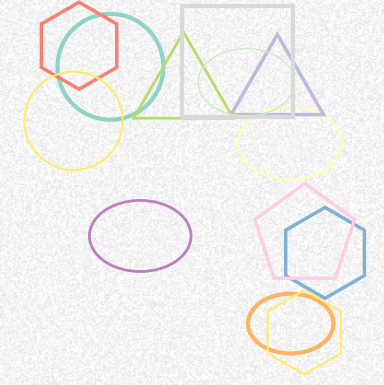[{"shape": "circle", "thickness": 3, "radius": 0.69, "center": [0.287, 0.827]}, {"shape": "oval", "thickness": 1.5, "radius": 0.68, "center": [0.753, 0.628]}, {"shape": "triangle", "thickness": 2.5, "radius": 0.69, "center": [0.72, 0.772]}, {"shape": "hexagon", "thickness": 2.5, "radius": 0.56, "center": [0.205, 0.881]}, {"shape": "hexagon", "thickness": 2.5, "radius": 0.59, "center": [0.844, 0.343]}, {"shape": "oval", "thickness": 3, "radius": 0.55, "center": [0.755, 0.16]}, {"shape": "triangle", "thickness": 2, "radius": 0.75, "center": [0.476, 0.768]}, {"shape": "pentagon", "thickness": 2.5, "radius": 0.68, "center": [0.791, 0.388]}, {"shape": "square", "thickness": 3, "radius": 0.72, "center": [0.618, 0.839]}, {"shape": "oval", "thickness": 2, "radius": 0.66, "center": [0.364, 0.387]}, {"shape": "oval", "thickness": 1, "radius": 0.63, "center": [0.64, 0.786]}, {"shape": "hexagon", "thickness": 1.5, "radius": 0.55, "center": [0.79, 0.137]}, {"shape": "circle", "thickness": 1.5, "radius": 0.64, "center": [0.191, 0.686]}]